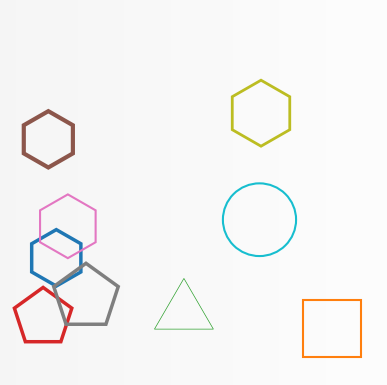[{"shape": "hexagon", "thickness": 2.5, "radius": 0.37, "center": [0.145, 0.33]}, {"shape": "square", "thickness": 1.5, "radius": 0.37, "center": [0.856, 0.147]}, {"shape": "triangle", "thickness": 0.5, "radius": 0.44, "center": [0.475, 0.189]}, {"shape": "pentagon", "thickness": 2.5, "radius": 0.39, "center": [0.111, 0.175]}, {"shape": "hexagon", "thickness": 3, "radius": 0.37, "center": [0.125, 0.638]}, {"shape": "hexagon", "thickness": 1.5, "radius": 0.41, "center": [0.175, 0.412]}, {"shape": "pentagon", "thickness": 2.5, "radius": 0.44, "center": [0.222, 0.229]}, {"shape": "hexagon", "thickness": 2, "radius": 0.43, "center": [0.674, 0.706]}, {"shape": "circle", "thickness": 1.5, "radius": 0.47, "center": [0.67, 0.429]}]